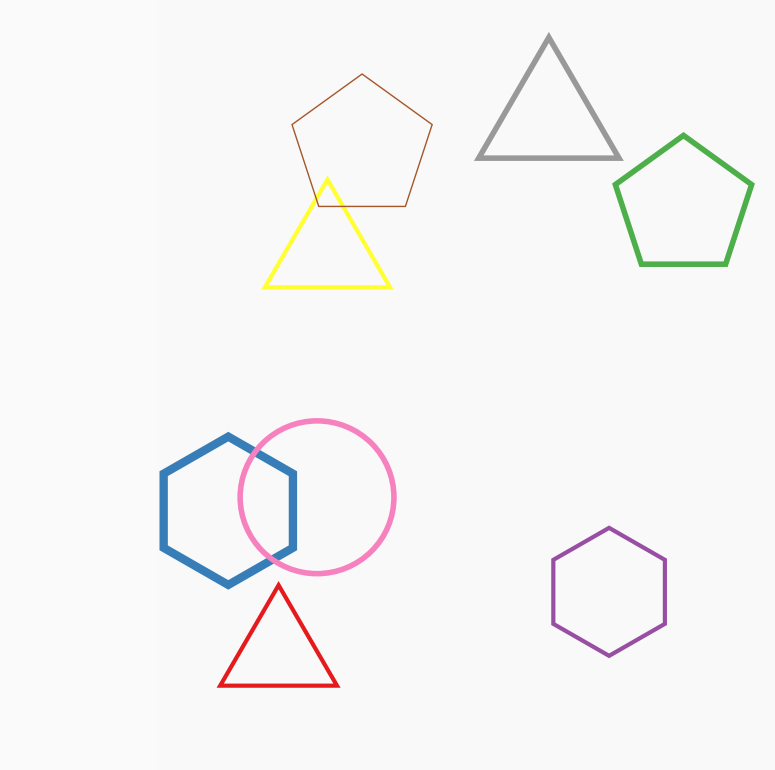[{"shape": "triangle", "thickness": 1.5, "radius": 0.44, "center": [0.359, 0.153]}, {"shape": "hexagon", "thickness": 3, "radius": 0.48, "center": [0.295, 0.337]}, {"shape": "pentagon", "thickness": 2, "radius": 0.46, "center": [0.882, 0.732]}, {"shape": "hexagon", "thickness": 1.5, "radius": 0.42, "center": [0.786, 0.231]}, {"shape": "triangle", "thickness": 1.5, "radius": 0.47, "center": [0.423, 0.674]}, {"shape": "pentagon", "thickness": 0.5, "radius": 0.48, "center": [0.467, 0.809]}, {"shape": "circle", "thickness": 2, "radius": 0.5, "center": [0.409, 0.354]}, {"shape": "triangle", "thickness": 2, "radius": 0.52, "center": [0.708, 0.847]}]